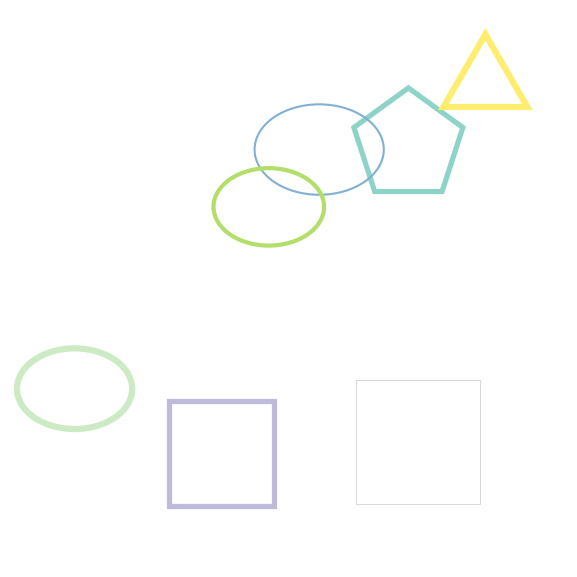[{"shape": "pentagon", "thickness": 2.5, "radius": 0.5, "center": [0.707, 0.748]}, {"shape": "square", "thickness": 2.5, "radius": 0.46, "center": [0.383, 0.214]}, {"shape": "oval", "thickness": 1, "radius": 0.56, "center": [0.553, 0.74]}, {"shape": "oval", "thickness": 2, "radius": 0.48, "center": [0.465, 0.641]}, {"shape": "square", "thickness": 0.5, "radius": 0.54, "center": [0.724, 0.234]}, {"shape": "oval", "thickness": 3, "radius": 0.5, "center": [0.129, 0.326]}, {"shape": "triangle", "thickness": 3, "radius": 0.42, "center": [0.841, 0.856]}]